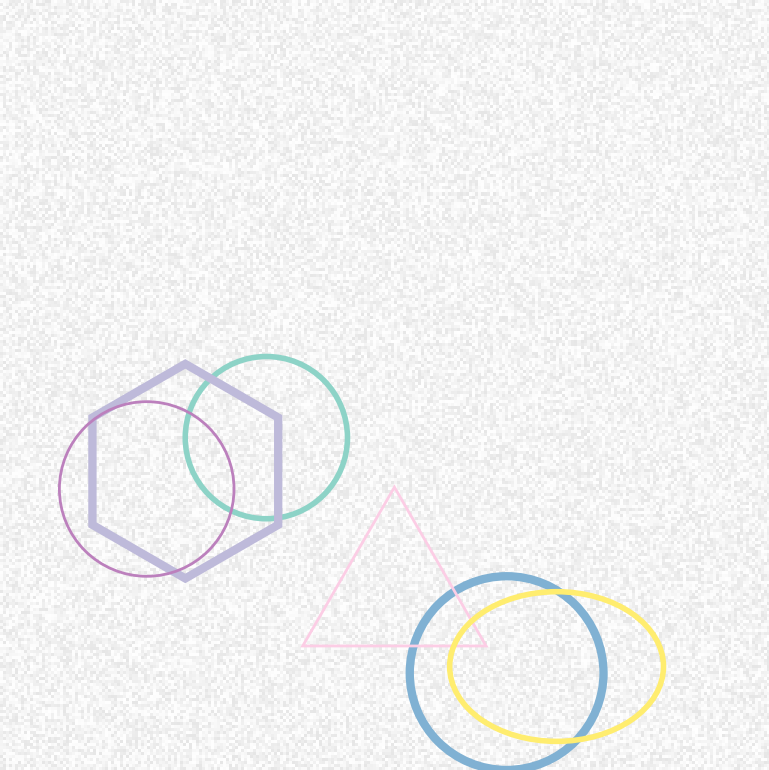[{"shape": "circle", "thickness": 2, "radius": 0.53, "center": [0.346, 0.432]}, {"shape": "hexagon", "thickness": 3, "radius": 0.7, "center": [0.241, 0.388]}, {"shape": "circle", "thickness": 3, "radius": 0.63, "center": [0.658, 0.126]}, {"shape": "triangle", "thickness": 1, "radius": 0.69, "center": [0.512, 0.23]}, {"shape": "circle", "thickness": 1, "radius": 0.57, "center": [0.191, 0.365]}, {"shape": "oval", "thickness": 2, "radius": 0.69, "center": [0.723, 0.134]}]